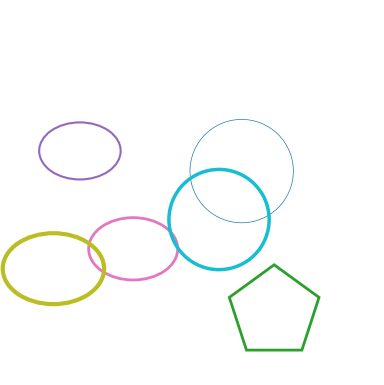[{"shape": "circle", "thickness": 0.5, "radius": 0.67, "center": [0.628, 0.556]}, {"shape": "pentagon", "thickness": 2, "radius": 0.61, "center": [0.712, 0.19]}, {"shape": "oval", "thickness": 1.5, "radius": 0.53, "center": [0.208, 0.608]}, {"shape": "oval", "thickness": 2, "radius": 0.58, "center": [0.346, 0.354]}, {"shape": "oval", "thickness": 3, "radius": 0.66, "center": [0.139, 0.302]}, {"shape": "circle", "thickness": 2.5, "radius": 0.65, "center": [0.569, 0.43]}]